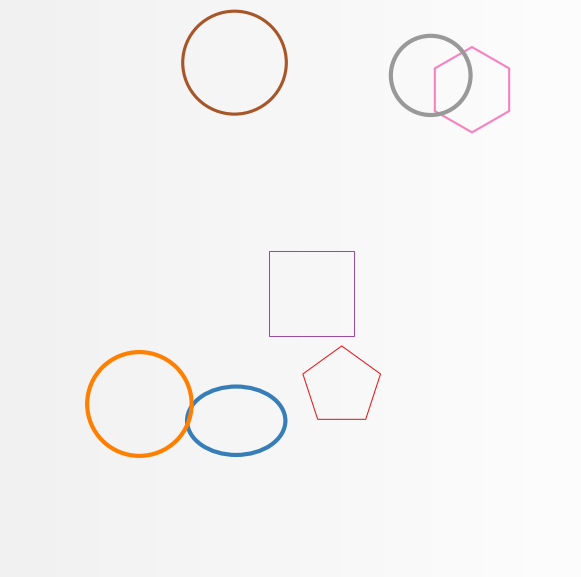[{"shape": "pentagon", "thickness": 0.5, "radius": 0.35, "center": [0.588, 0.33]}, {"shape": "oval", "thickness": 2, "radius": 0.42, "center": [0.406, 0.271]}, {"shape": "square", "thickness": 0.5, "radius": 0.37, "center": [0.536, 0.491]}, {"shape": "circle", "thickness": 2, "radius": 0.45, "center": [0.24, 0.3]}, {"shape": "circle", "thickness": 1.5, "radius": 0.45, "center": [0.403, 0.891]}, {"shape": "hexagon", "thickness": 1, "radius": 0.37, "center": [0.812, 0.844]}, {"shape": "circle", "thickness": 2, "radius": 0.34, "center": [0.741, 0.869]}]